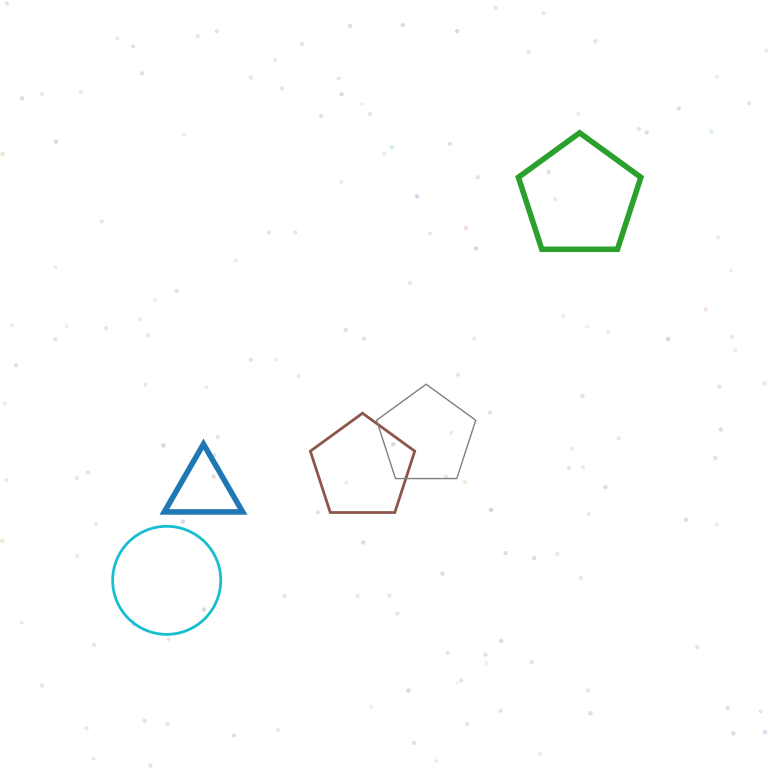[{"shape": "triangle", "thickness": 2, "radius": 0.29, "center": [0.264, 0.365]}, {"shape": "pentagon", "thickness": 2, "radius": 0.42, "center": [0.753, 0.744]}, {"shape": "pentagon", "thickness": 1, "radius": 0.36, "center": [0.471, 0.392]}, {"shape": "pentagon", "thickness": 0.5, "radius": 0.34, "center": [0.553, 0.433]}, {"shape": "circle", "thickness": 1, "radius": 0.35, "center": [0.216, 0.246]}]